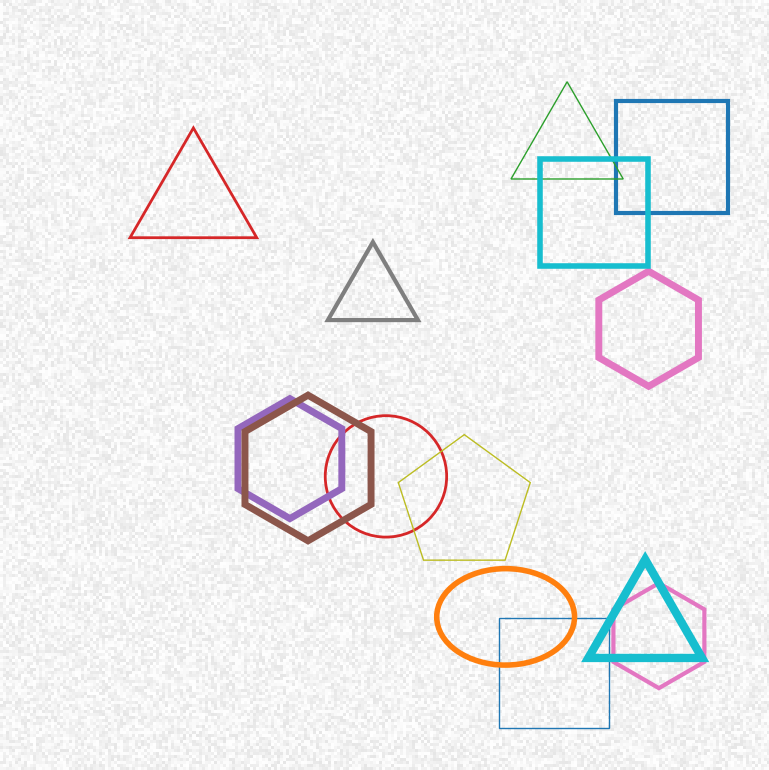[{"shape": "square", "thickness": 0.5, "radius": 0.36, "center": [0.719, 0.126]}, {"shape": "square", "thickness": 1.5, "radius": 0.36, "center": [0.872, 0.797]}, {"shape": "oval", "thickness": 2, "radius": 0.45, "center": [0.657, 0.199]}, {"shape": "triangle", "thickness": 0.5, "radius": 0.42, "center": [0.737, 0.81]}, {"shape": "circle", "thickness": 1, "radius": 0.39, "center": [0.501, 0.381]}, {"shape": "triangle", "thickness": 1, "radius": 0.48, "center": [0.251, 0.739]}, {"shape": "hexagon", "thickness": 2.5, "radius": 0.39, "center": [0.376, 0.404]}, {"shape": "hexagon", "thickness": 2.5, "radius": 0.47, "center": [0.4, 0.392]}, {"shape": "hexagon", "thickness": 2.5, "radius": 0.37, "center": [0.842, 0.573]}, {"shape": "hexagon", "thickness": 1.5, "radius": 0.34, "center": [0.856, 0.174]}, {"shape": "triangle", "thickness": 1.5, "radius": 0.34, "center": [0.484, 0.618]}, {"shape": "pentagon", "thickness": 0.5, "radius": 0.45, "center": [0.603, 0.345]}, {"shape": "square", "thickness": 2, "radius": 0.35, "center": [0.771, 0.724]}, {"shape": "triangle", "thickness": 3, "radius": 0.43, "center": [0.838, 0.188]}]